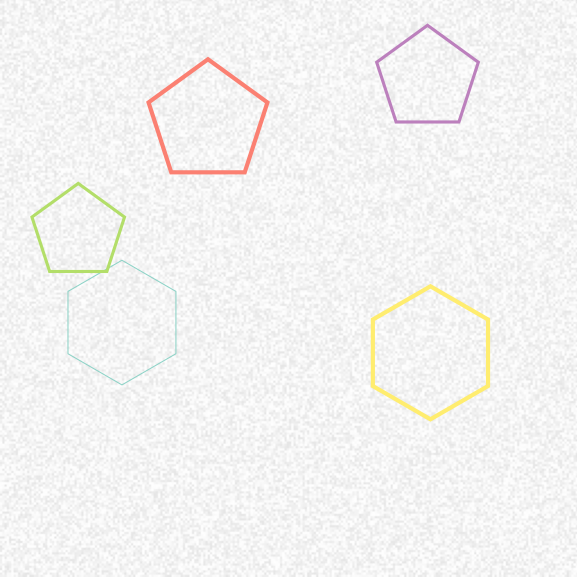[{"shape": "hexagon", "thickness": 0.5, "radius": 0.54, "center": [0.211, 0.441]}, {"shape": "pentagon", "thickness": 2, "radius": 0.54, "center": [0.36, 0.788]}, {"shape": "pentagon", "thickness": 1.5, "radius": 0.42, "center": [0.135, 0.597]}, {"shape": "pentagon", "thickness": 1.5, "radius": 0.46, "center": [0.74, 0.863]}, {"shape": "hexagon", "thickness": 2, "radius": 0.58, "center": [0.745, 0.388]}]